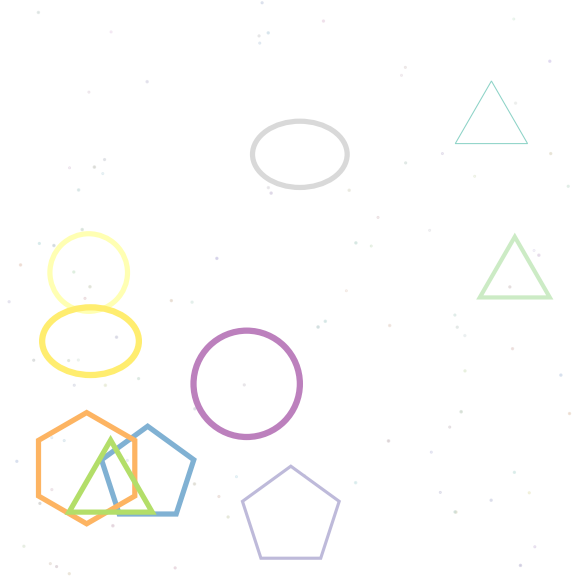[{"shape": "triangle", "thickness": 0.5, "radius": 0.36, "center": [0.851, 0.787]}, {"shape": "circle", "thickness": 2.5, "radius": 0.34, "center": [0.154, 0.527]}, {"shape": "pentagon", "thickness": 1.5, "radius": 0.44, "center": [0.504, 0.104]}, {"shape": "pentagon", "thickness": 2.5, "radius": 0.42, "center": [0.256, 0.177]}, {"shape": "hexagon", "thickness": 2.5, "radius": 0.48, "center": [0.15, 0.188]}, {"shape": "triangle", "thickness": 2.5, "radius": 0.42, "center": [0.192, 0.154]}, {"shape": "oval", "thickness": 2.5, "radius": 0.41, "center": [0.519, 0.732]}, {"shape": "circle", "thickness": 3, "radius": 0.46, "center": [0.427, 0.335]}, {"shape": "triangle", "thickness": 2, "radius": 0.35, "center": [0.891, 0.519]}, {"shape": "oval", "thickness": 3, "radius": 0.42, "center": [0.157, 0.408]}]